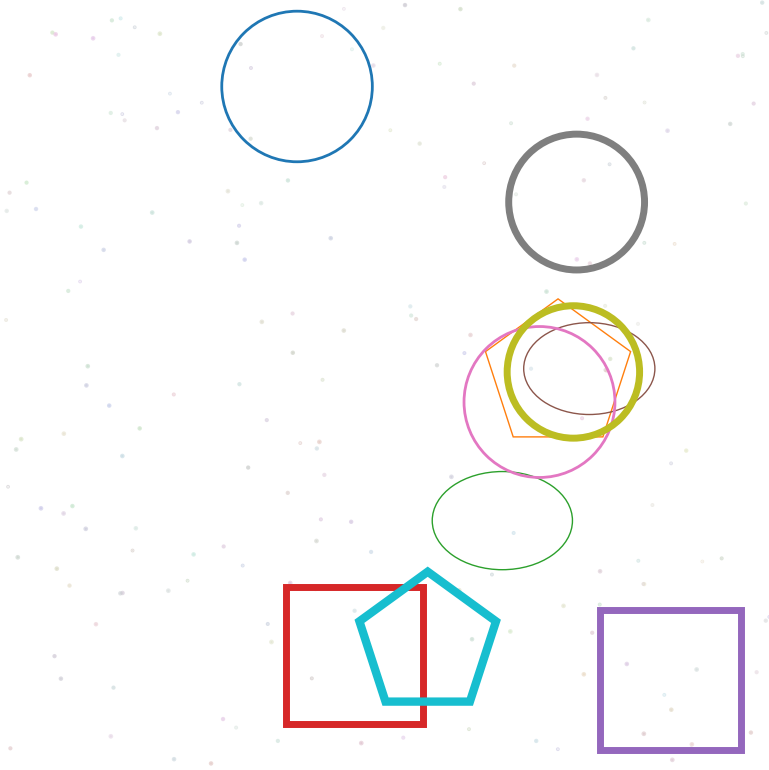[{"shape": "circle", "thickness": 1, "radius": 0.49, "center": [0.386, 0.888]}, {"shape": "pentagon", "thickness": 0.5, "radius": 0.5, "center": [0.725, 0.513]}, {"shape": "oval", "thickness": 0.5, "radius": 0.46, "center": [0.652, 0.324]}, {"shape": "square", "thickness": 2.5, "radius": 0.44, "center": [0.46, 0.149]}, {"shape": "square", "thickness": 2.5, "radius": 0.46, "center": [0.871, 0.117]}, {"shape": "oval", "thickness": 0.5, "radius": 0.43, "center": [0.765, 0.521]}, {"shape": "circle", "thickness": 1, "radius": 0.49, "center": [0.701, 0.478]}, {"shape": "circle", "thickness": 2.5, "radius": 0.44, "center": [0.749, 0.738]}, {"shape": "circle", "thickness": 2.5, "radius": 0.43, "center": [0.745, 0.517]}, {"shape": "pentagon", "thickness": 3, "radius": 0.47, "center": [0.555, 0.164]}]